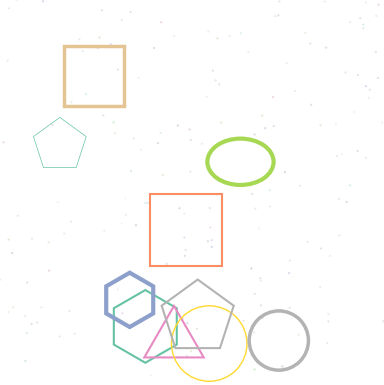[{"shape": "hexagon", "thickness": 1.5, "radius": 0.47, "center": [0.377, 0.152]}, {"shape": "pentagon", "thickness": 0.5, "radius": 0.36, "center": [0.155, 0.623]}, {"shape": "square", "thickness": 1.5, "radius": 0.47, "center": [0.483, 0.402]}, {"shape": "hexagon", "thickness": 3, "radius": 0.35, "center": [0.337, 0.221]}, {"shape": "triangle", "thickness": 1.5, "radius": 0.45, "center": [0.452, 0.116]}, {"shape": "oval", "thickness": 3, "radius": 0.43, "center": [0.625, 0.58]}, {"shape": "circle", "thickness": 1, "radius": 0.49, "center": [0.543, 0.108]}, {"shape": "square", "thickness": 2.5, "radius": 0.39, "center": [0.244, 0.802]}, {"shape": "pentagon", "thickness": 1.5, "radius": 0.49, "center": [0.513, 0.175]}, {"shape": "circle", "thickness": 2.5, "radius": 0.38, "center": [0.724, 0.115]}]